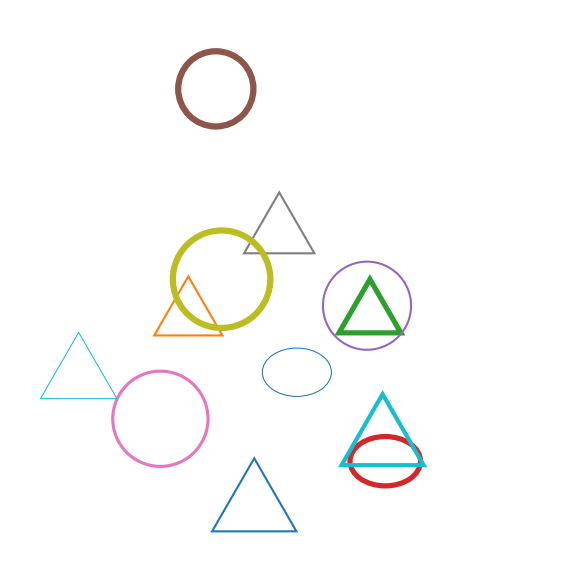[{"shape": "oval", "thickness": 0.5, "radius": 0.3, "center": [0.514, 0.355]}, {"shape": "triangle", "thickness": 1, "radius": 0.42, "center": [0.44, 0.121]}, {"shape": "triangle", "thickness": 1, "radius": 0.34, "center": [0.326, 0.452]}, {"shape": "triangle", "thickness": 2.5, "radius": 0.31, "center": [0.641, 0.454]}, {"shape": "oval", "thickness": 2.5, "radius": 0.31, "center": [0.667, 0.201]}, {"shape": "circle", "thickness": 1, "radius": 0.38, "center": [0.636, 0.47]}, {"shape": "circle", "thickness": 3, "radius": 0.33, "center": [0.374, 0.845]}, {"shape": "circle", "thickness": 1.5, "radius": 0.41, "center": [0.278, 0.274]}, {"shape": "triangle", "thickness": 1, "radius": 0.35, "center": [0.484, 0.596]}, {"shape": "circle", "thickness": 3, "radius": 0.42, "center": [0.384, 0.516]}, {"shape": "triangle", "thickness": 2, "radius": 0.41, "center": [0.663, 0.235]}, {"shape": "triangle", "thickness": 0.5, "radius": 0.38, "center": [0.136, 0.347]}]